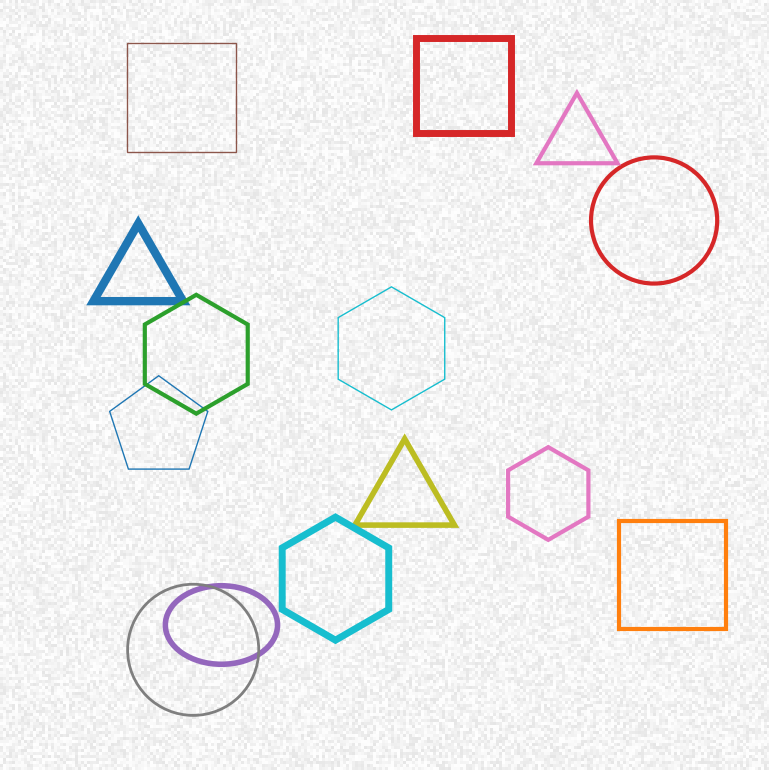[{"shape": "pentagon", "thickness": 0.5, "radius": 0.34, "center": [0.206, 0.445]}, {"shape": "triangle", "thickness": 3, "radius": 0.34, "center": [0.18, 0.643]}, {"shape": "square", "thickness": 1.5, "radius": 0.35, "center": [0.874, 0.253]}, {"shape": "hexagon", "thickness": 1.5, "radius": 0.39, "center": [0.255, 0.54]}, {"shape": "circle", "thickness": 1.5, "radius": 0.41, "center": [0.849, 0.714]}, {"shape": "square", "thickness": 2.5, "radius": 0.31, "center": [0.602, 0.889]}, {"shape": "oval", "thickness": 2, "radius": 0.36, "center": [0.288, 0.188]}, {"shape": "square", "thickness": 0.5, "radius": 0.35, "center": [0.236, 0.873]}, {"shape": "hexagon", "thickness": 1.5, "radius": 0.3, "center": [0.712, 0.359]}, {"shape": "triangle", "thickness": 1.5, "radius": 0.3, "center": [0.749, 0.818]}, {"shape": "circle", "thickness": 1, "radius": 0.43, "center": [0.251, 0.156]}, {"shape": "triangle", "thickness": 2, "radius": 0.37, "center": [0.526, 0.355]}, {"shape": "hexagon", "thickness": 0.5, "radius": 0.4, "center": [0.508, 0.548]}, {"shape": "hexagon", "thickness": 2.5, "radius": 0.4, "center": [0.436, 0.248]}]